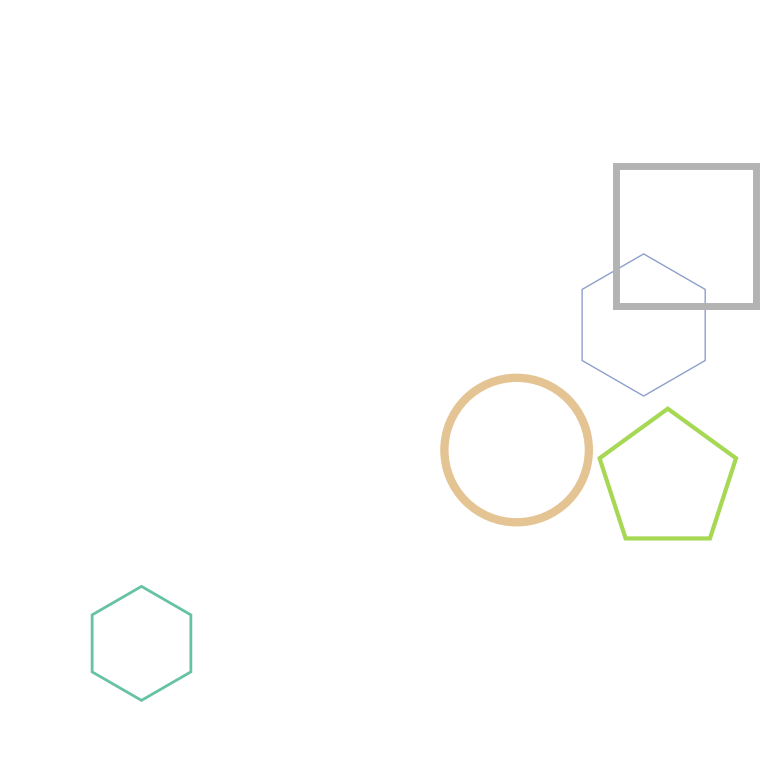[{"shape": "hexagon", "thickness": 1, "radius": 0.37, "center": [0.184, 0.164]}, {"shape": "hexagon", "thickness": 0.5, "radius": 0.46, "center": [0.836, 0.578]}, {"shape": "pentagon", "thickness": 1.5, "radius": 0.47, "center": [0.867, 0.376]}, {"shape": "circle", "thickness": 3, "radius": 0.47, "center": [0.671, 0.416]}, {"shape": "square", "thickness": 2.5, "radius": 0.46, "center": [0.891, 0.693]}]